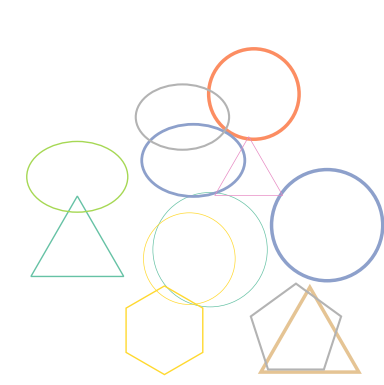[{"shape": "triangle", "thickness": 1, "radius": 0.7, "center": [0.201, 0.352]}, {"shape": "circle", "thickness": 0.5, "radius": 0.74, "center": [0.546, 0.351]}, {"shape": "circle", "thickness": 2.5, "radius": 0.59, "center": [0.659, 0.756]}, {"shape": "oval", "thickness": 2, "radius": 0.67, "center": [0.502, 0.583]}, {"shape": "circle", "thickness": 2.5, "radius": 0.72, "center": [0.85, 0.415]}, {"shape": "triangle", "thickness": 0.5, "radius": 0.51, "center": [0.646, 0.543]}, {"shape": "oval", "thickness": 1, "radius": 0.66, "center": [0.201, 0.541]}, {"shape": "circle", "thickness": 0.5, "radius": 0.6, "center": [0.492, 0.328]}, {"shape": "hexagon", "thickness": 1, "radius": 0.58, "center": [0.427, 0.142]}, {"shape": "triangle", "thickness": 2.5, "radius": 0.73, "center": [0.805, 0.107]}, {"shape": "oval", "thickness": 1.5, "radius": 0.61, "center": [0.474, 0.696]}, {"shape": "pentagon", "thickness": 1.5, "radius": 0.62, "center": [0.769, 0.14]}]